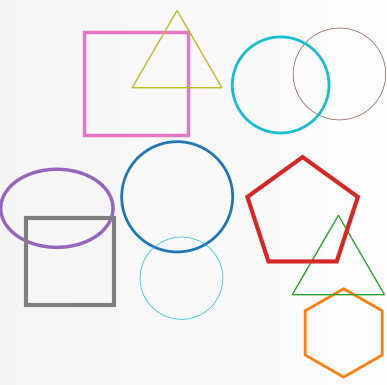[{"shape": "circle", "thickness": 2, "radius": 0.72, "center": [0.457, 0.489]}, {"shape": "hexagon", "thickness": 2, "radius": 0.57, "center": [0.887, 0.135]}, {"shape": "triangle", "thickness": 1, "radius": 0.69, "center": [0.873, 0.303]}, {"shape": "pentagon", "thickness": 3, "radius": 0.75, "center": [0.781, 0.442]}, {"shape": "oval", "thickness": 2.5, "radius": 0.72, "center": [0.147, 0.459]}, {"shape": "circle", "thickness": 0.5, "radius": 0.6, "center": [0.876, 0.808]}, {"shape": "square", "thickness": 2.5, "radius": 0.67, "center": [0.35, 0.784]}, {"shape": "square", "thickness": 3, "radius": 0.57, "center": [0.18, 0.321]}, {"shape": "triangle", "thickness": 1, "radius": 0.67, "center": [0.457, 0.839]}, {"shape": "circle", "thickness": 2, "radius": 0.62, "center": [0.724, 0.779]}, {"shape": "circle", "thickness": 0.5, "radius": 0.53, "center": [0.468, 0.277]}]